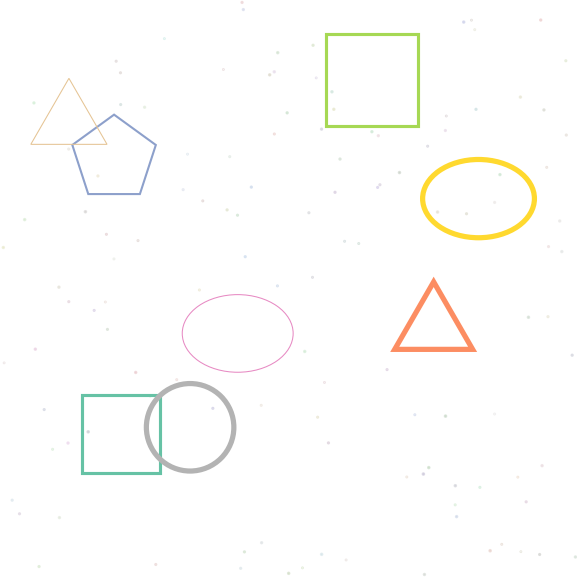[{"shape": "square", "thickness": 1.5, "radius": 0.34, "center": [0.21, 0.248]}, {"shape": "triangle", "thickness": 2.5, "radius": 0.39, "center": [0.751, 0.433]}, {"shape": "pentagon", "thickness": 1, "radius": 0.38, "center": [0.198, 0.725]}, {"shape": "oval", "thickness": 0.5, "radius": 0.48, "center": [0.412, 0.422]}, {"shape": "square", "thickness": 1.5, "radius": 0.4, "center": [0.645, 0.86]}, {"shape": "oval", "thickness": 2.5, "radius": 0.48, "center": [0.829, 0.655]}, {"shape": "triangle", "thickness": 0.5, "radius": 0.38, "center": [0.119, 0.787]}, {"shape": "circle", "thickness": 2.5, "radius": 0.38, "center": [0.329, 0.259]}]